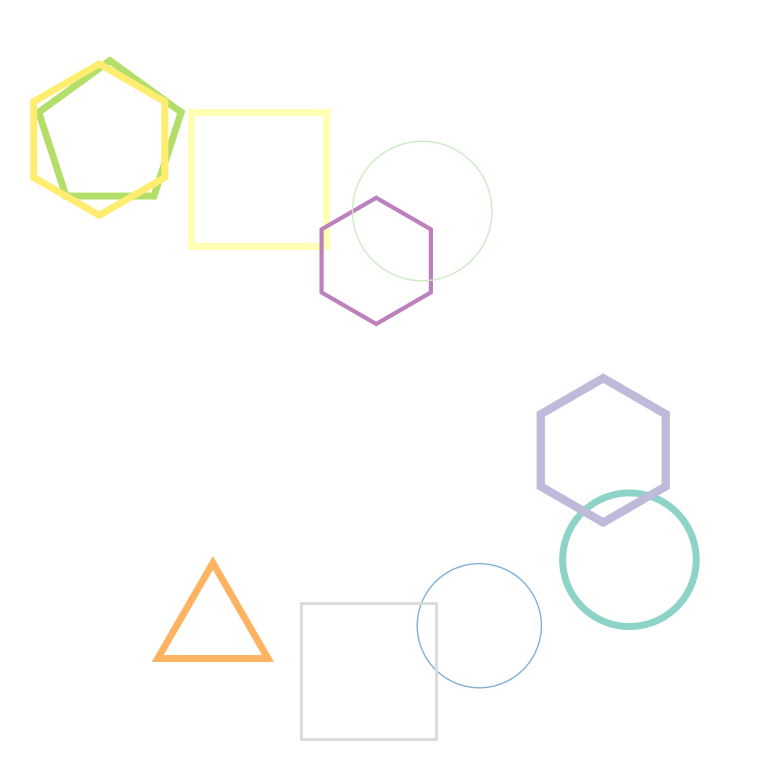[{"shape": "circle", "thickness": 2.5, "radius": 0.43, "center": [0.817, 0.273]}, {"shape": "square", "thickness": 2.5, "radius": 0.44, "center": [0.336, 0.767]}, {"shape": "hexagon", "thickness": 3, "radius": 0.47, "center": [0.783, 0.415]}, {"shape": "circle", "thickness": 0.5, "radius": 0.4, "center": [0.622, 0.187]}, {"shape": "triangle", "thickness": 2.5, "radius": 0.41, "center": [0.276, 0.186]}, {"shape": "pentagon", "thickness": 2.5, "radius": 0.49, "center": [0.143, 0.824]}, {"shape": "square", "thickness": 1, "radius": 0.44, "center": [0.479, 0.129]}, {"shape": "hexagon", "thickness": 1.5, "radius": 0.41, "center": [0.489, 0.661]}, {"shape": "circle", "thickness": 0.5, "radius": 0.45, "center": [0.548, 0.726]}, {"shape": "hexagon", "thickness": 2.5, "radius": 0.49, "center": [0.129, 0.819]}]